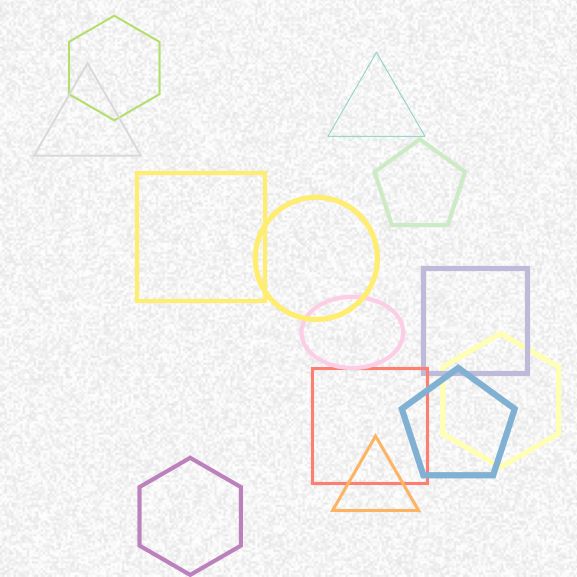[{"shape": "triangle", "thickness": 0.5, "radius": 0.49, "center": [0.652, 0.812]}, {"shape": "hexagon", "thickness": 2.5, "radius": 0.58, "center": [0.867, 0.306]}, {"shape": "square", "thickness": 2.5, "radius": 0.45, "center": [0.823, 0.445]}, {"shape": "square", "thickness": 1.5, "radius": 0.5, "center": [0.639, 0.263]}, {"shape": "pentagon", "thickness": 3, "radius": 0.51, "center": [0.794, 0.259]}, {"shape": "triangle", "thickness": 1.5, "radius": 0.43, "center": [0.65, 0.158]}, {"shape": "hexagon", "thickness": 1, "radius": 0.45, "center": [0.198, 0.881]}, {"shape": "oval", "thickness": 2, "radius": 0.44, "center": [0.61, 0.424]}, {"shape": "triangle", "thickness": 1, "radius": 0.53, "center": [0.151, 0.783]}, {"shape": "hexagon", "thickness": 2, "radius": 0.51, "center": [0.329, 0.105]}, {"shape": "pentagon", "thickness": 2, "radius": 0.41, "center": [0.727, 0.676]}, {"shape": "square", "thickness": 2, "radius": 0.55, "center": [0.348, 0.588]}, {"shape": "circle", "thickness": 2.5, "radius": 0.53, "center": [0.548, 0.552]}]